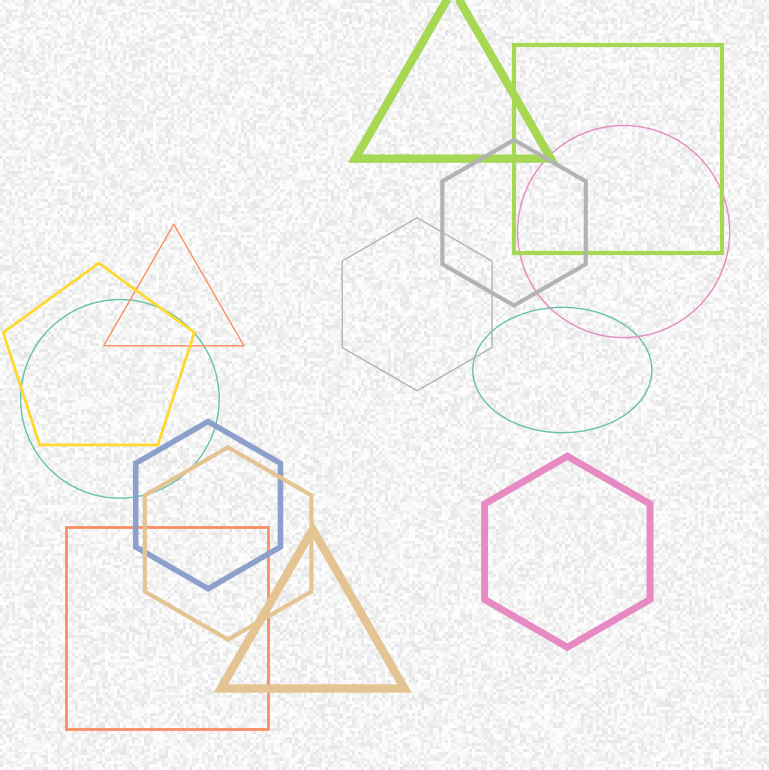[{"shape": "circle", "thickness": 0.5, "radius": 0.64, "center": [0.156, 0.482]}, {"shape": "oval", "thickness": 0.5, "radius": 0.58, "center": [0.73, 0.519]}, {"shape": "square", "thickness": 1, "radius": 0.66, "center": [0.217, 0.184]}, {"shape": "triangle", "thickness": 0.5, "radius": 0.53, "center": [0.226, 0.604]}, {"shape": "hexagon", "thickness": 2, "radius": 0.54, "center": [0.27, 0.344]}, {"shape": "circle", "thickness": 0.5, "radius": 0.69, "center": [0.81, 0.699]}, {"shape": "hexagon", "thickness": 2.5, "radius": 0.62, "center": [0.737, 0.283]}, {"shape": "square", "thickness": 1.5, "radius": 0.68, "center": [0.802, 0.806]}, {"shape": "triangle", "thickness": 3, "radius": 0.73, "center": [0.588, 0.867]}, {"shape": "pentagon", "thickness": 1, "radius": 0.65, "center": [0.128, 0.528]}, {"shape": "hexagon", "thickness": 1.5, "radius": 0.62, "center": [0.296, 0.294]}, {"shape": "triangle", "thickness": 3, "radius": 0.69, "center": [0.406, 0.175]}, {"shape": "hexagon", "thickness": 1.5, "radius": 0.54, "center": [0.668, 0.711]}, {"shape": "hexagon", "thickness": 0.5, "radius": 0.56, "center": [0.542, 0.605]}]